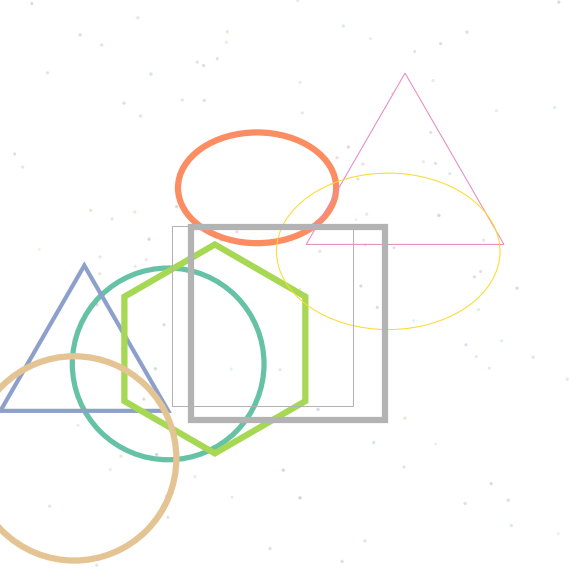[{"shape": "circle", "thickness": 2.5, "radius": 0.83, "center": [0.291, 0.369]}, {"shape": "oval", "thickness": 3, "radius": 0.68, "center": [0.445, 0.674]}, {"shape": "triangle", "thickness": 2, "radius": 0.84, "center": [0.146, 0.372]}, {"shape": "triangle", "thickness": 0.5, "radius": 0.99, "center": [0.701, 0.675]}, {"shape": "hexagon", "thickness": 3, "radius": 0.9, "center": [0.372, 0.395]}, {"shape": "oval", "thickness": 0.5, "radius": 0.97, "center": [0.672, 0.564]}, {"shape": "circle", "thickness": 3, "radius": 0.88, "center": [0.128, 0.205]}, {"shape": "square", "thickness": 3, "radius": 0.84, "center": [0.498, 0.439]}, {"shape": "square", "thickness": 0.5, "radius": 0.78, "center": [0.454, 0.452]}]